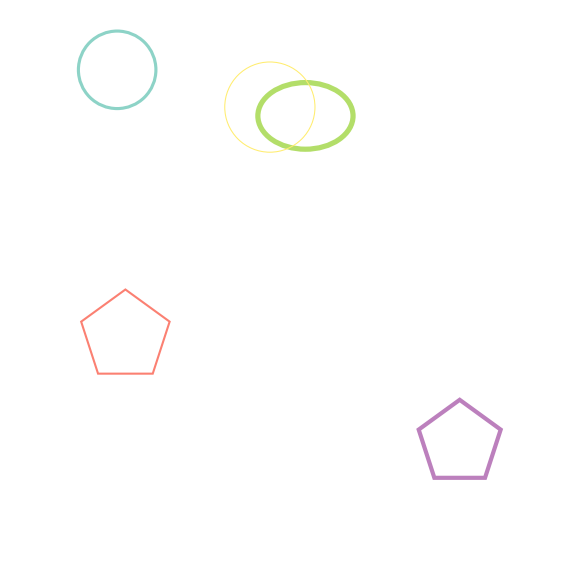[{"shape": "circle", "thickness": 1.5, "radius": 0.34, "center": [0.203, 0.878]}, {"shape": "pentagon", "thickness": 1, "radius": 0.4, "center": [0.217, 0.417]}, {"shape": "oval", "thickness": 2.5, "radius": 0.41, "center": [0.529, 0.798]}, {"shape": "pentagon", "thickness": 2, "radius": 0.37, "center": [0.796, 0.232]}, {"shape": "circle", "thickness": 0.5, "radius": 0.39, "center": [0.467, 0.814]}]